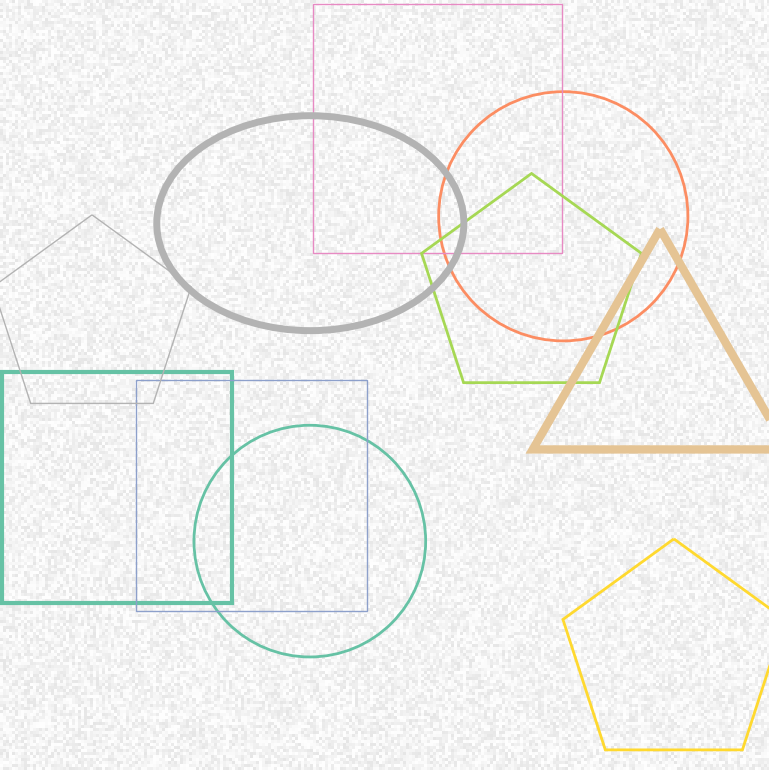[{"shape": "square", "thickness": 1.5, "radius": 0.75, "center": [0.152, 0.367]}, {"shape": "circle", "thickness": 1, "radius": 0.75, "center": [0.402, 0.297]}, {"shape": "circle", "thickness": 1, "radius": 0.81, "center": [0.732, 0.719]}, {"shape": "square", "thickness": 0.5, "radius": 0.75, "center": [0.327, 0.356]}, {"shape": "square", "thickness": 0.5, "radius": 0.81, "center": [0.568, 0.833]}, {"shape": "pentagon", "thickness": 1, "radius": 0.75, "center": [0.69, 0.625]}, {"shape": "pentagon", "thickness": 1, "radius": 0.76, "center": [0.875, 0.149]}, {"shape": "triangle", "thickness": 3, "radius": 0.95, "center": [0.857, 0.512]}, {"shape": "oval", "thickness": 2.5, "radius": 1.0, "center": [0.403, 0.71]}, {"shape": "pentagon", "thickness": 0.5, "radius": 0.68, "center": [0.119, 0.586]}]